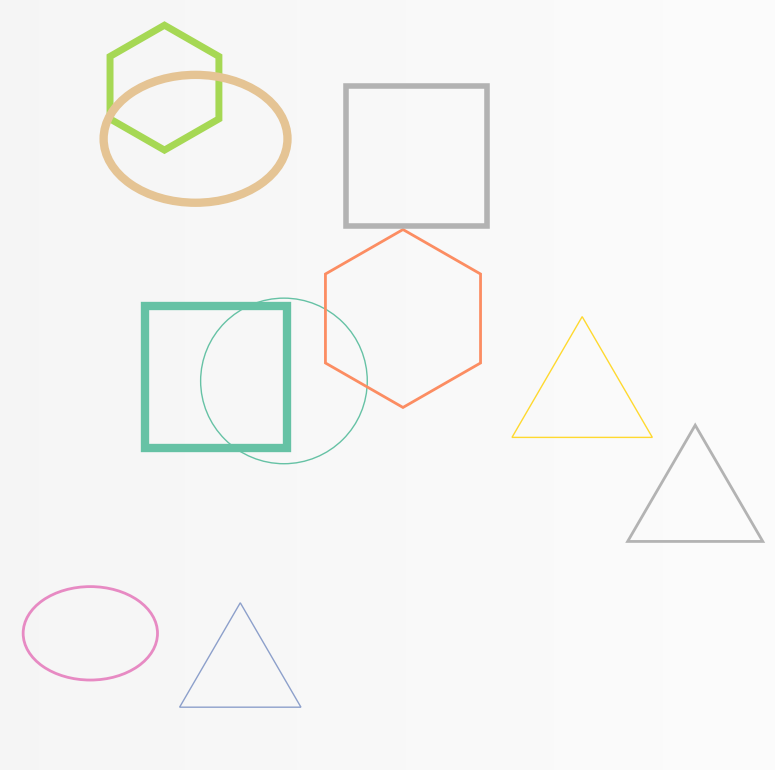[{"shape": "square", "thickness": 3, "radius": 0.46, "center": [0.279, 0.51]}, {"shape": "circle", "thickness": 0.5, "radius": 0.54, "center": [0.366, 0.505]}, {"shape": "hexagon", "thickness": 1, "radius": 0.58, "center": [0.52, 0.586]}, {"shape": "triangle", "thickness": 0.5, "radius": 0.45, "center": [0.31, 0.127]}, {"shape": "oval", "thickness": 1, "radius": 0.43, "center": [0.117, 0.178]}, {"shape": "hexagon", "thickness": 2.5, "radius": 0.41, "center": [0.212, 0.886]}, {"shape": "triangle", "thickness": 0.5, "radius": 0.52, "center": [0.751, 0.484]}, {"shape": "oval", "thickness": 3, "radius": 0.59, "center": [0.252, 0.82]}, {"shape": "square", "thickness": 2, "radius": 0.46, "center": [0.537, 0.798]}, {"shape": "triangle", "thickness": 1, "radius": 0.5, "center": [0.897, 0.347]}]